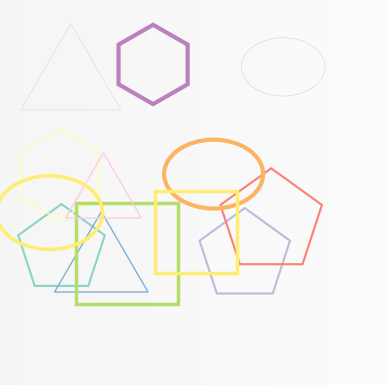[{"shape": "pentagon", "thickness": 1.5, "radius": 0.59, "center": [0.159, 0.352]}, {"shape": "hexagon", "thickness": 1, "radius": 0.58, "center": [0.154, 0.545]}, {"shape": "pentagon", "thickness": 1.5, "radius": 0.61, "center": [0.632, 0.337]}, {"shape": "pentagon", "thickness": 1.5, "radius": 0.69, "center": [0.7, 0.425]}, {"shape": "triangle", "thickness": 1, "radius": 0.7, "center": [0.261, 0.311]}, {"shape": "oval", "thickness": 3, "radius": 0.64, "center": [0.551, 0.548]}, {"shape": "square", "thickness": 2.5, "radius": 0.66, "center": [0.328, 0.342]}, {"shape": "triangle", "thickness": 1, "radius": 0.56, "center": [0.267, 0.49]}, {"shape": "oval", "thickness": 0.5, "radius": 0.54, "center": [0.731, 0.826]}, {"shape": "hexagon", "thickness": 3, "radius": 0.51, "center": [0.395, 0.833]}, {"shape": "triangle", "thickness": 0.5, "radius": 0.75, "center": [0.183, 0.789]}, {"shape": "oval", "thickness": 2.5, "radius": 0.68, "center": [0.128, 0.448]}, {"shape": "square", "thickness": 2.5, "radius": 0.53, "center": [0.506, 0.397]}]